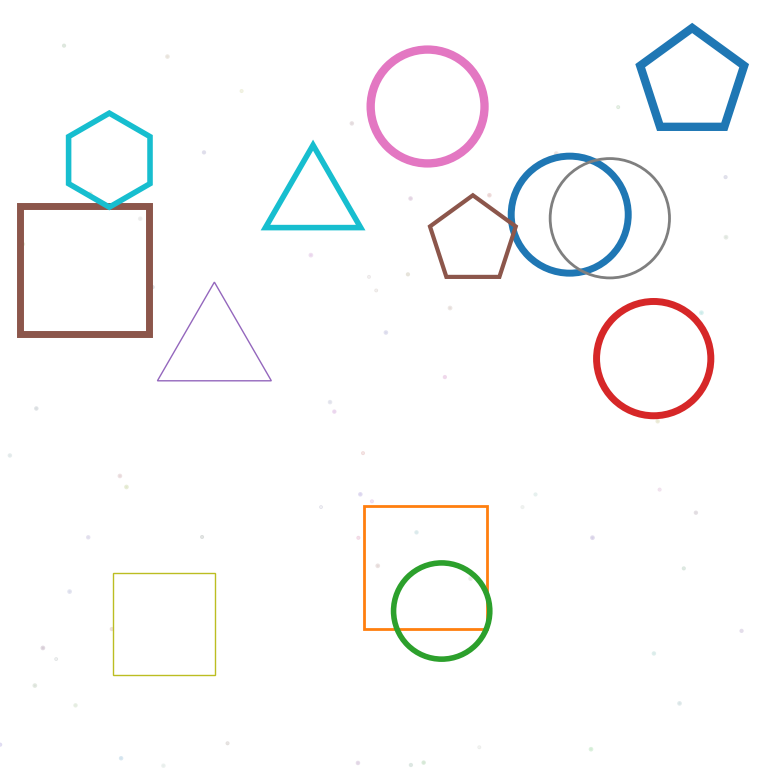[{"shape": "circle", "thickness": 2.5, "radius": 0.38, "center": [0.74, 0.721]}, {"shape": "pentagon", "thickness": 3, "radius": 0.35, "center": [0.899, 0.893]}, {"shape": "square", "thickness": 1, "radius": 0.4, "center": [0.552, 0.263]}, {"shape": "circle", "thickness": 2, "radius": 0.31, "center": [0.574, 0.206]}, {"shape": "circle", "thickness": 2.5, "radius": 0.37, "center": [0.849, 0.534]}, {"shape": "triangle", "thickness": 0.5, "radius": 0.43, "center": [0.278, 0.548]}, {"shape": "square", "thickness": 2.5, "radius": 0.42, "center": [0.11, 0.649]}, {"shape": "pentagon", "thickness": 1.5, "radius": 0.29, "center": [0.614, 0.688]}, {"shape": "circle", "thickness": 3, "radius": 0.37, "center": [0.555, 0.862]}, {"shape": "circle", "thickness": 1, "radius": 0.39, "center": [0.792, 0.717]}, {"shape": "square", "thickness": 0.5, "radius": 0.33, "center": [0.213, 0.19]}, {"shape": "triangle", "thickness": 2, "radius": 0.36, "center": [0.407, 0.74]}, {"shape": "hexagon", "thickness": 2, "radius": 0.31, "center": [0.142, 0.792]}]